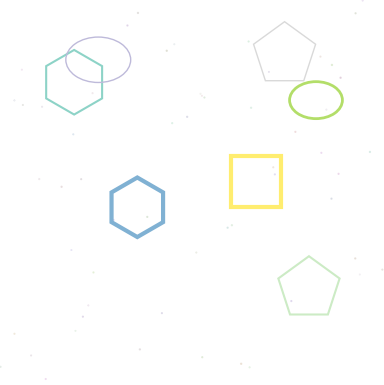[{"shape": "hexagon", "thickness": 1.5, "radius": 0.42, "center": [0.193, 0.786]}, {"shape": "oval", "thickness": 1, "radius": 0.42, "center": [0.255, 0.845]}, {"shape": "hexagon", "thickness": 3, "radius": 0.39, "center": [0.357, 0.462]}, {"shape": "oval", "thickness": 2, "radius": 0.34, "center": [0.821, 0.74]}, {"shape": "pentagon", "thickness": 1, "radius": 0.42, "center": [0.739, 0.859]}, {"shape": "pentagon", "thickness": 1.5, "radius": 0.42, "center": [0.802, 0.251]}, {"shape": "square", "thickness": 3, "radius": 0.33, "center": [0.665, 0.528]}]